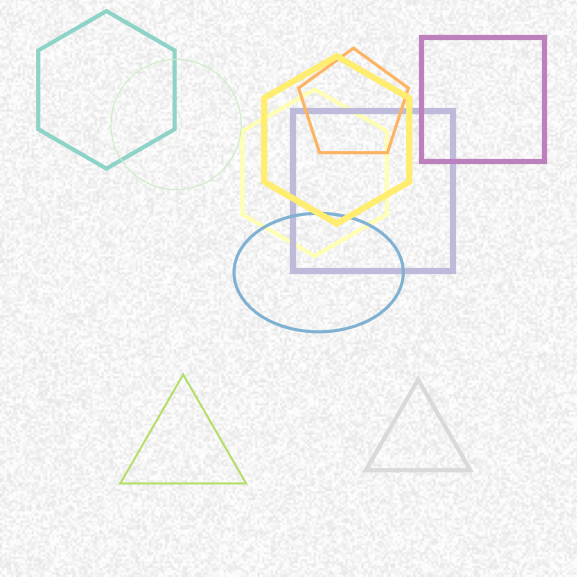[{"shape": "hexagon", "thickness": 2, "radius": 0.68, "center": [0.184, 0.844]}, {"shape": "hexagon", "thickness": 2, "radius": 0.72, "center": [0.545, 0.7]}, {"shape": "square", "thickness": 3, "radius": 0.69, "center": [0.645, 0.669]}, {"shape": "oval", "thickness": 1.5, "radius": 0.73, "center": [0.552, 0.527]}, {"shape": "pentagon", "thickness": 1.5, "radius": 0.5, "center": [0.612, 0.816]}, {"shape": "triangle", "thickness": 1, "radius": 0.63, "center": [0.317, 0.225]}, {"shape": "triangle", "thickness": 2, "radius": 0.52, "center": [0.724, 0.237]}, {"shape": "square", "thickness": 2.5, "radius": 0.53, "center": [0.836, 0.828]}, {"shape": "circle", "thickness": 0.5, "radius": 0.56, "center": [0.305, 0.784]}, {"shape": "hexagon", "thickness": 3, "radius": 0.72, "center": [0.583, 0.757]}]